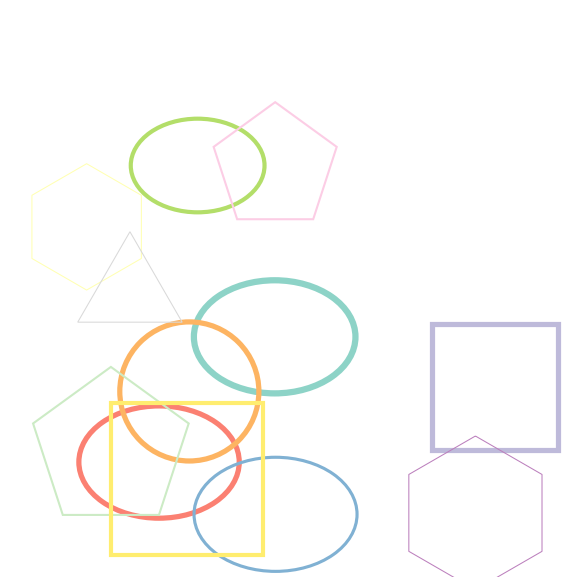[{"shape": "oval", "thickness": 3, "radius": 0.7, "center": [0.476, 0.416]}, {"shape": "hexagon", "thickness": 0.5, "radius": 0.55, "center": [0.15, 0.606]}, {"shape": "square", "thickness": 2.5, "radius": 0.54, "center": [0.857, 0.33]}, {"shape": "oval", "thickness": 2.5, "radius": 0.69, "center": [0.275, 0.199]}, {"shape": "oval", "thickness": 1.5, "radius": 0.71, "center": [0.477, 0.109]}, {"shape": "circle", "thickness": 2.5, "radius": 0.6, "center": [0.328, 0.321]}, {"shape": "oval", "thickness": 2, "radius": 0.58, "center": [0.342, 0.713]}, {"shape": "pentagon", "thickness": 1, "radius": 0.56, "center": [0.476, 0.71]}, {"shape": "triangle", "thickness": 0.5, "radius": 0.52, "center": [0.225, 0.493]}, {"shape": "hexagon", "thickness": 0.5, "radius": 0.67, "center": [0.823, 0.111]}, {"shape": "pentagon", "thickness": 1, "radius": 0.71, "center": [0.192, 0.222]}, {"shape": "square", "thickness": 2, "radius": 0.66, "center": [0.324, 0.169]}]